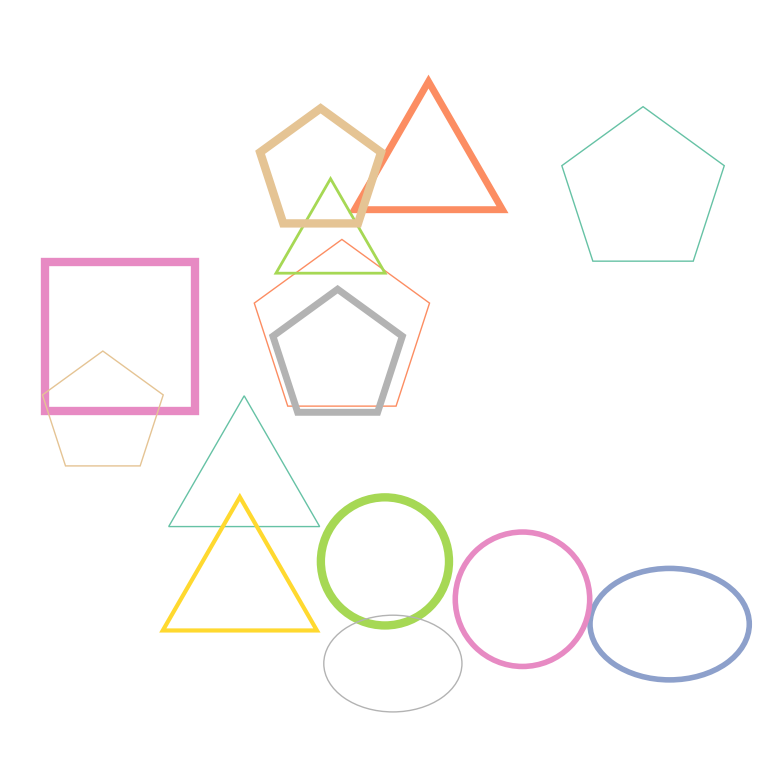[{"shape": "pentagon", "thickness": 0.5, "radius": 0.55, "center": [0.835, 0.751]}, {"shape": "triangle", "thickness": 0.5, "radius": 0.57, "center": [0.317, 0.373]}, {"shape": "pentagon", "thickness": 0.5, "radius": 0.6, "center": [0.444, 0.569]}, {"shape": "triangle", "thickness": 2.5, "radius": 0.55, "center": [0.557, 0.783]}, {"shape": "oval", "thickness": 2, "radius": 0.52, "center": [0.87, 0.189]}, {"shape": "circle", "thickness": 2, "radius": 0.44, "center": [0.679, 0.222]}, {"shape": "square", "thickness": 3, "radius": 0.49, "center": [0.156, 0.563]}, {"shape": "circle", "thickness": 3, "radius": 0.42, "center": [0.5, 0.271]}, {"shape": "triangle", "thickness": 1, "radius": 0.41, "center": [0.429, 0.686]}, {"shape": "triangle", "thickness": 1.5, "radius": 0.58, "center": [0.311, 0.239]}, {"shape": "pentagon", "thickness": 3, "radius": 0.41, "center": [0.416, 0.777]}, {"shape": "pentagon", "thickness": 0.5, "radius": 0.41, "center": [0.134, 0.462]}, {"shape": "pentagon", "thickness": 2.5, "radius": 0.44, "center": [0.438, 0.536]}, {"shape": "oval", "thickness": 0.5, "radius": 0.45, "center": [0.51, 0.138]}]